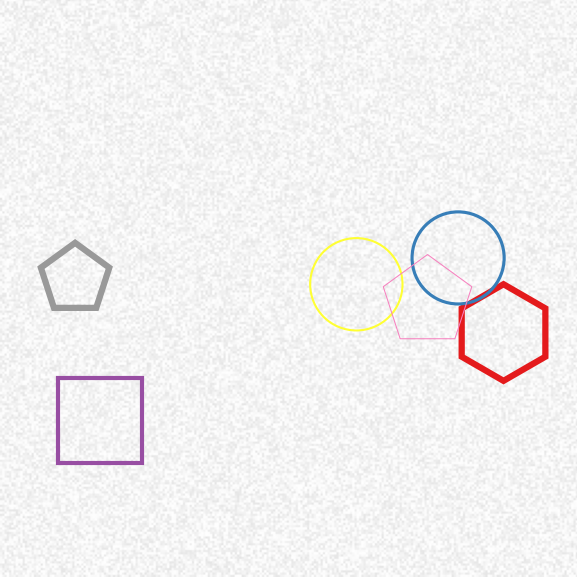[{"shape": "hexagon", "thickness": 3, "radius": 0.42, "center": [0.872, 0.423]}, {"shape": "circle", "thickness": 1.5, "radius": 0.4, "center": [0.793, 0.553]}, {"shape": "square", "thickness": 2, "radius": 0.37, "center": [0.173, 0.271]}, {"shape": "circle", "thickness": 1, "radius": 0.4, "center": [0.617, 0.507]}, {"shape": "pentagon", "thickness": 0.5, "radius": 0.4, "center": [0.74, 0.478]}, {"shape": "pentagon", "thickness": 3, "radius": 0.31, "center": [0.13, 0.516]}]